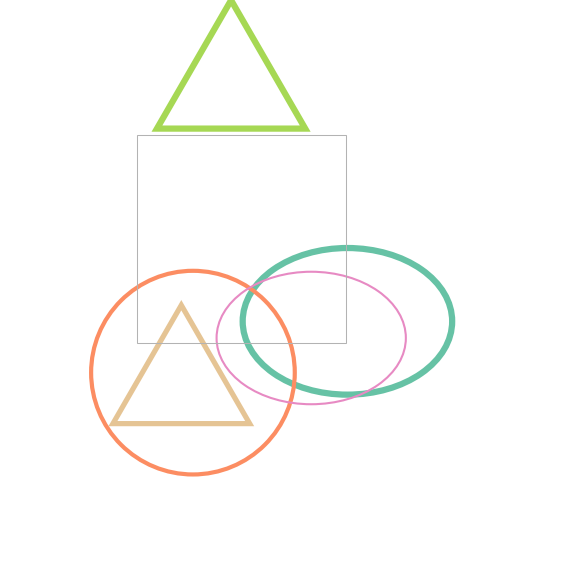[{"shape": "oval", "thickness": 3, "radius": 0.91, "center": [0.602, 0.443]}, {"shape": "circle", "thickness": 2, "radius": 0.88, "center": [0.334, 0.354]}, {"shape": "oval", "thickness": 1, "radius": 0.82, "center": [0.539, 0.414]}, {"shape": "triangle", "thickness": 3, "radius": 0.74, "center": [0.4, 0.851]}, {"shape": "triangle", "thickness": 2.5, "radius": 0.68, "center": [0.314, 0.334]}, {"shape": "square", "thickness": 0.5, "radius": 0.9, "center": [0.418, 0.586]}]